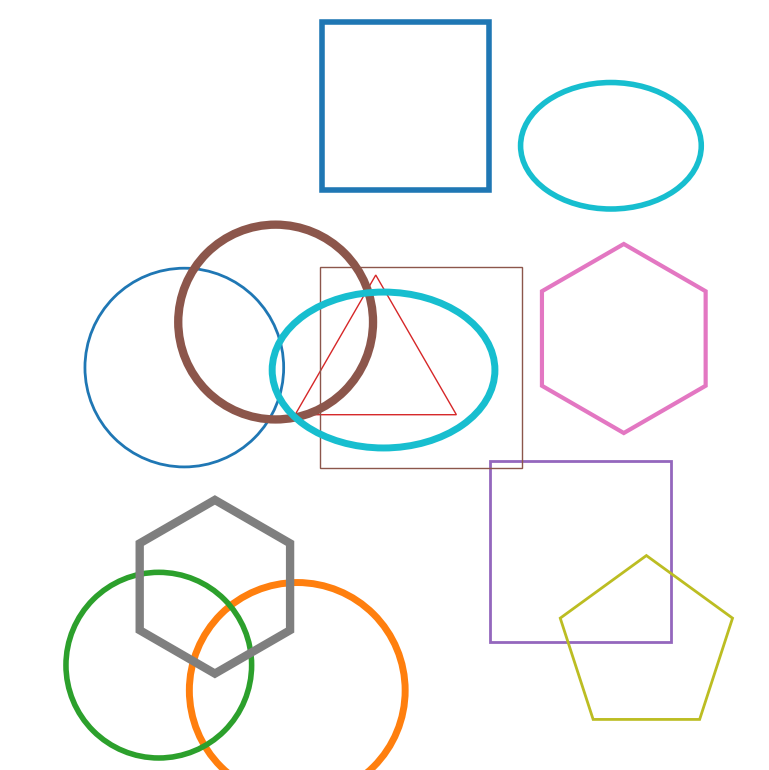[{"shape": "square", "thickness": 2, "radius": 0.54, "center": [0.527, 0.862]}, {"shape": "circle", "thickness": 1, "radius": 0.65, "center": [0.239, 0.523]}, {"shape": "circle", "thickness": 2.5, "radius": 0.7, "center": [0.386, 0.103]}, {"shape": "circle", "thickness": 2, "radius": 0.6, "center": [0.206, 0.136]}, {"shape": "triangle", "thickness": 0.5, "radius": 0.6, "center": [0.488, 0.522]}, {"shape": "square", "thickness": 1, "radius": 0.59, "center": [0.754, 0.284]}, {"shape": "circle", "thickness": 3, "radius": 0.63, "center": [0.358, 0.582]}, {"shape": "square", "thickness": 0.5, "radius": 0.66, "center": [0.547, 0.523]}, {"shape": "hexagon", "thickness": 1.5, "radius": 0.61, "center": [0.81, 0.56]}, {"shape": "hexagon", "thickness": 3, "radius": 0.56, "center": [0.279, 0.238]}, {"shape": "pentagon", "thickness": 1, "radius": 0.59, "center": [0.839, 0.161]}, {"shape": "oval", "thickness": 2, "radius": 0.59, "center": [0.793, 0.811]}, {"shape": "oval", "thickness": 2.5, "radius": 0.72, "center": [0.498, 0.519]}]